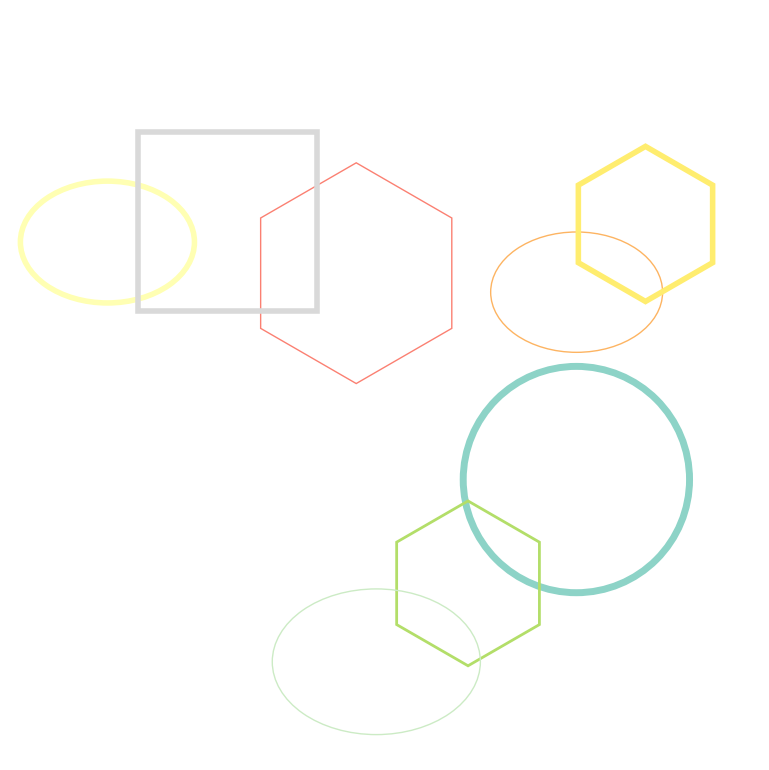[{"shape": "circle", "thickness": 2.5, "radius": 0.73, "center": [0.749, 0.377]}, {"shape": "oval", "thickness": 2, "radius": 0.57, "center": [0.14, 0.686]}, {"shape": "hexagon", "thickness": 0.5, "radius": 0.72, "center": [0.463, 0.645]}, {"shape": "oval", "thickness": 0.5, "radius": 0.56, "center": [0.749, 0.621]}, {"shape": "hexagon", "thickness": 1, "radius": 0.54, "center": [0.608, 0.242]}, {"shape": "square", "thickness": 2, "radius": 0.58, "center": [0.295, 0.712]}, {"shape": "oval", "thickness": 0.5, "radius": 0.68, "center": [0.489, 0.141]}, {"shape": "hexagon", "thickness": 2, "radius": 0.5, "center": [0.838, 0.709]}]